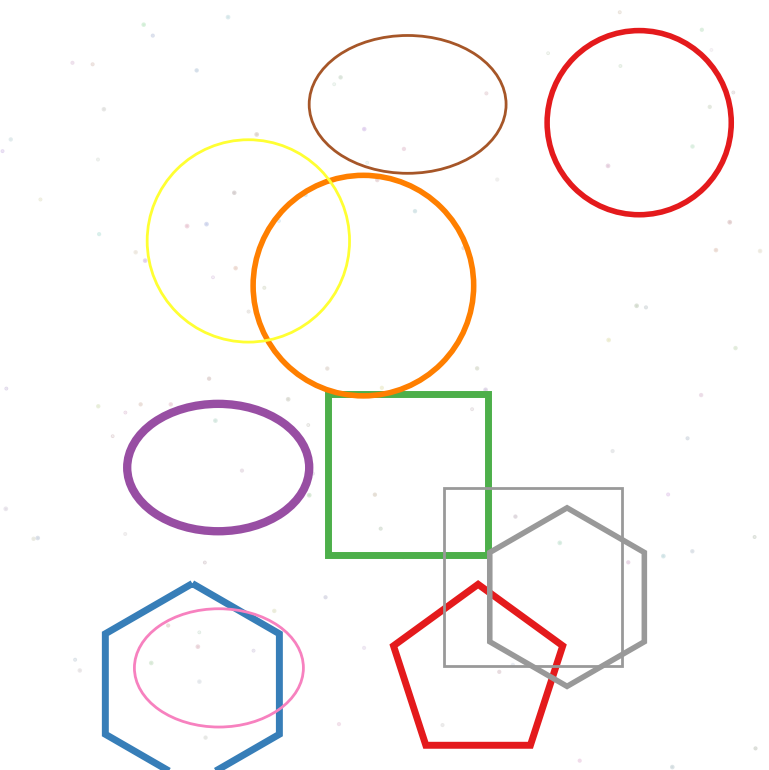[{"shape": "pentagon", "thickness": 2.5, "radius": 0.58, "center": [0.621, 0.126]}, {"shape": "circle", "thickness": 2, "radius": 0.6, "center": [0.83, 0.841]}, {"shape": "hexagon", "thickness": 2.5, "radius": 0.65, "center": [0.25, 0.112]}, {"shape": "square", "thickness": 2.5, "radius": 0.52, "center": [0.53, 0.384]}, {"shape": "oval", "thickness": 3, "radius": 0.59, "center": [0.283, 0.393]}, {"shape": "circle", "thickness": 2, "radius": 0.72, "center": [0.472, 0.629]}, {"shape": "circle", "thickness": 1, "radius": 0.66, "center": [0.323, 0.687]}, {"shape": "oval", "thickness": 1, "radius": 0.64, "center": [0.529, 0.864]}, {"shape": "oval", "thickness": 1, "radius": 0.55, "center": [0.284, 0.133]}, {"shape": "square", "thickness": 1, "radius": 0.58, "center": [0.692, 0.25]}, {"shape": "hexagon", "thickness": 2, "radius": 0.58, "center": [0.736, 0.225]}]